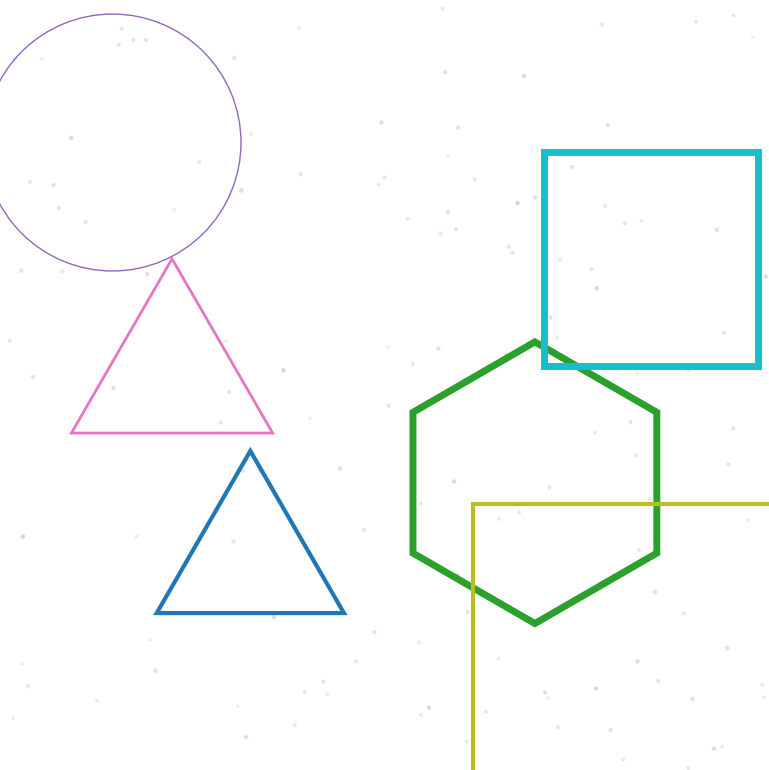[{"shape": "triangle", "thickness": 1.5, "radius": 0.7, "center": [0.325, 0.274]}, {"shape": "hexagon", "thickness": 2.5, "radius": 0.91, "center": [0.695, 0.373]}, {"shape": "circle", "thickness": 0.5, "radius": 0.83, "center": [0.146, 0.815]}, {"shape": "triangle", "thickness": 1, "radius": 0.75, "center": [0.223, 0.513]}, {"shape": "square", "thickness": 1.5, "radius": 0.99, "center": [0.812, 0.148]}, {"shape": "square", "thickness": 2.5, "radius": 0.69, "center": [0.845, 0.664]}]